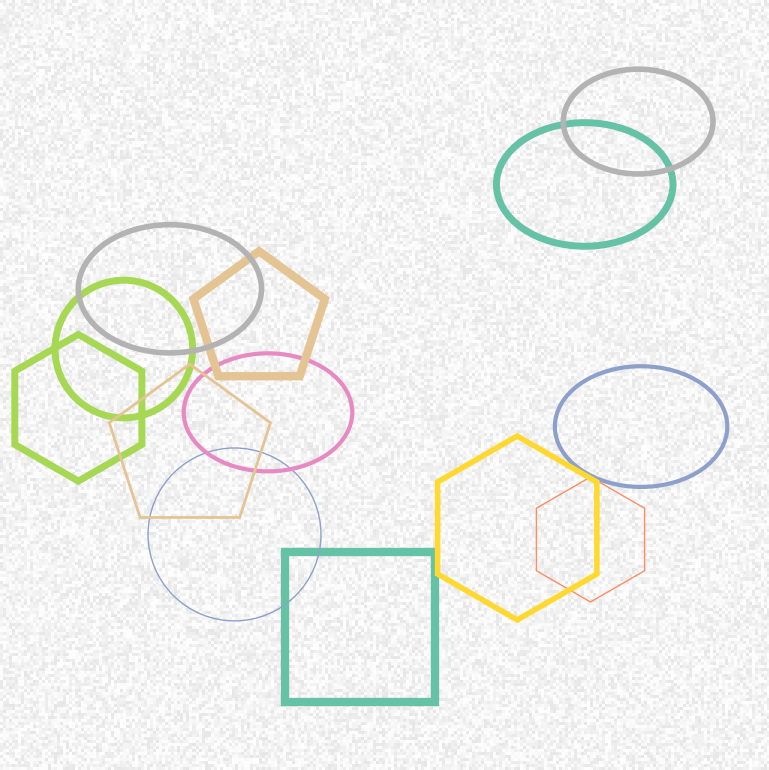[{"shape": "square", "thickness": 3, "radius": 0.49, "center": [0.467, 0.186]}, {"shape": "oval", "thickness": 2.5, "radius": 0.57, "center": [0.759, 0.76]}, {"shape": "hexagon", "thickness": 0.5, "radius": 0.41, "center": [0.767, 0.299]}, {"shape": "circle", "thickness": 0.5, "radius": 0.56, "center": [0.305, 0.306]}, {"shape": "oval", "thickness": 1.5, "radius": 0.56, "center": [0.833, 0.446]}, {"shape": "oval", "thickness": 1.5, "radius": 0.55, "center": [0.348, 0.464]}, {"shape": "hexagon", "thickness": 2.5, "radius": 0.48, "center": [0.102, 0.47]}, {"shape": "circle", "thickness": 2.5, "radius": 0.45, "center": [0.161, 0.547]}, {"shape": "hexagon", "thickness": 2, "radius": 0.6, "center": [0.672, 0.314]}, {"shape": "pentagon", "thickness": 1, "radius": 0.55, "center": [0.247, 0.417]}, {"shape": "pentagon", "thickness": 3, "radius": 0.45, "center": [0.337, 0.584]}, {"shape": "oval", "thickness": 2, "radius": 0.49, "center": [0.829, 0.842]}, {"shape": "oval", "thickness": 2, "radius": 0.59, "center": [0.221, 0.625]}]